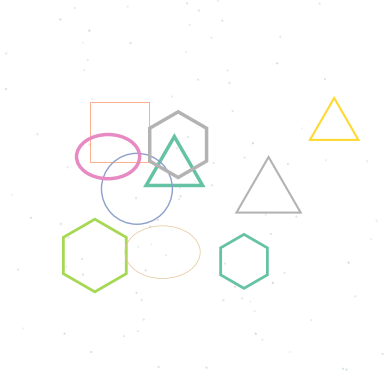[{"shape": "triangle", "thickness": 2.5, "radius": 0.42, "center": [0.453, 0.561]}, {"shape": "hexagon", "thickness": 2, "radius": 0.35, "center": [0.634, 0.321]}, {"shape": "square", "thickness": 0.5, "radius": 0.39, "center": [0.31, 0.658]}, {"shape": "circle", "thickness": 1, "radius": 0.46, "center": [0.356, 0.51]}, {"shape": "oval", "thickness": 2.5, "radius": 0.41, "center": [0.281, 0.593]}, {"shape": "hexagon", "thickness": 2, "radius": 0.47, "center": [0.246, 0.336]}, {"shape": "triangle", "thickness": 1.5, "radius": 0.36, "center": [0.868, 0.673]}, {"shape": "oval", "thickness": 0.5, "radius": 0.49, "center": [0.422, 0.345]}, {"shape": "hexagon", "thickness": 2.5, "radius": 0.43, "center": [0.463, 0.624]}, {"shape": "triangle", "thickness": 1.5, "radius": 0.48, "center": [0.698, 0.496]}]